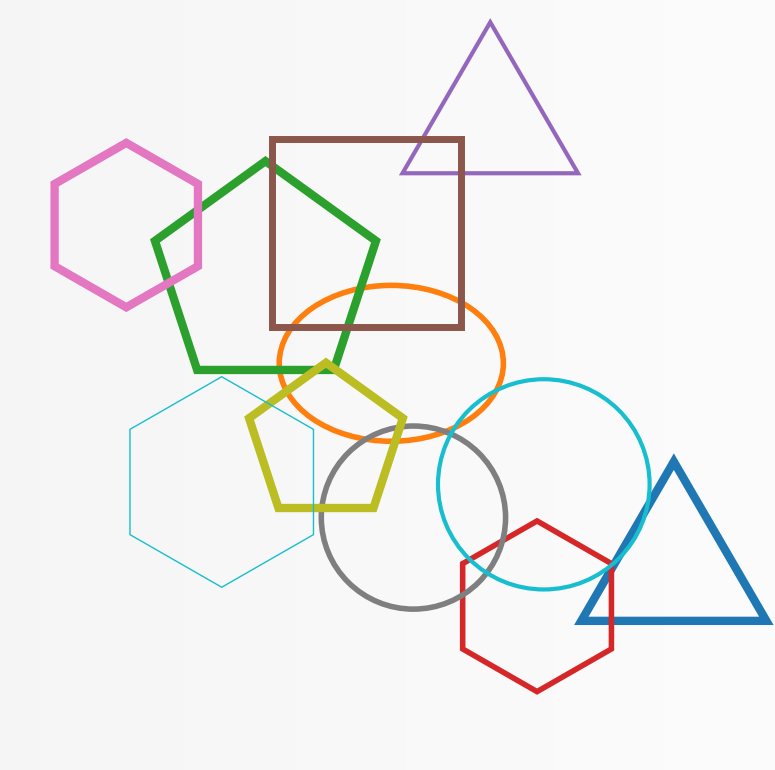[{"shape": "triangle", "thickness": 3, "radius": 0.69, "center": [0.869, 0.263]}, {"shape": "oval", "thickness": 2, "radius": 0.72, "center": [0.505, 0.528]}, {"shape": "pentagon", "thickness": 3, "radius": 0.75, "center": [0.343, 0.641]}, {"shape": "hexagon", "thickness": 2, "radius": 0.55, "center": [0.693, 0.213]}, {"shape": "triangle", "thickness": 1.5, "radius": 0.65, "center": [0.633, 0.84]}, {"shape": "square", "thickness": 2.5, "radius": 0.61, "center": [0.473, 0.697]}, {"shape": "hexagon", "thickness": 3, "radius": 0.53, "center": [0.163, 0.708]}, {"shape": "circle", "thickness": 2, "radius": 0.59, "center": [0.533, 0.328]}, {"shape": "pentagon", "thickness": 3, "radius": 0.52, "center": [0.421, 0.425]}, {"shape": "circle", "thickness": 1.5, "radius": 0.68, "center": [0.702, 0.371]}, {"shape": "hexagon", "thickness": 0.5, "radius": 0.68, "center": [0.286, 0.374]}]